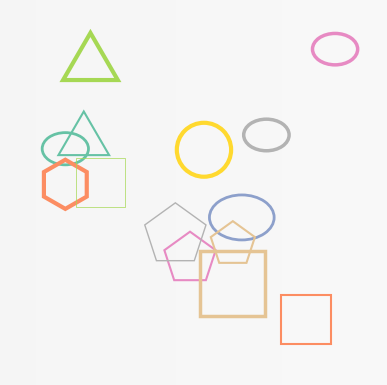[{"shape": "triangle", "thickness": 1.5, "radius": 0.38, "center": [0.216, 0.635]}, {"shape": "oval", "thickness": 2, "radius": 0.3, "center": [0.169, 0.614]}, {"shape": "square", "thickness": 1.5, "radius": 0.32, "center": [0.789, 0.17]}, {"shape": "hexagon", "thickness": 3, "radius": 0.32, "center": [0.169, 0.521]}, {"shape": "oval", "thickness": 2, "radius": 0.42, "center": [0.624, 0.435]}, {"shape": "oval", "thickness": 2.5, "radius": 0.29, "center": [0.865, 0.872]}, {"shape": "pentagon", "thickness": 1.5, "radius": 0.35, "center": [0.49, 0.329]}, {"shape": "square", "thickness": 0.5, "radius": 0.32, "center": [0.26, 0.525]}, {"shape": "triangle", "thickness": 3, "radius": 0.41, "center": [0.233, 0.833]}, {"shape": "circle", "thickness": 3, "radius": 0.35, "center": [0.526, 0.611]}, {"shape": "square", "thickness": 2.5, "radius": 0.42, "center": [0.6, 0.264]}, {"shape": "pentagon", "thickness": 1.5, "radius": 0.3, "center": [0.601, 0.366]}, {"shape": "oval", "thickness": 2.5, "radius": 0.29, "center": [0.687, 0.649]}, {"shape": "pentagon", "thickness": 1, "radius": 0.42, "center": [0.453, 0.39]}]